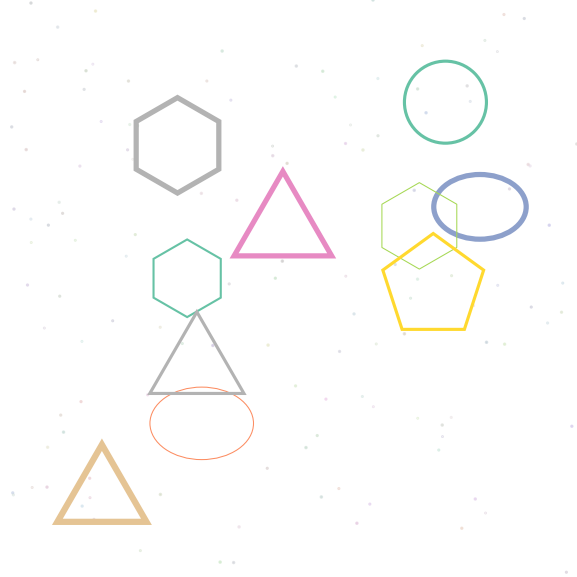[{"shape": "circle", "thickness": 1.5, "radius": 0.36, "center": [0.771, 0.822]}, {"shape": "hexagon", "thickness": 1, "radius": 0.34, "center": [0.324, 0.517]}, {"shape": "oval", "thickness": 0.5, "radius": 0.45, "center": [0.349, 0.266]}, {"shape": "oval", "thickness": 2.5, "radius": 0.4, "center": [0.831, 0.641]}, {"shape": "triangle", "thickness": 2.5, "radius": 0.49, "center": [0.49, 0.605]}, {"shape": "hexagon", "thickness": 0.5, "radius": 0.37, "center": [0.726, 0.608]}, {"shape": "pentagon", "thickness": 1.5, "radius": 0.46, "center": [0.75, 0.503]}, {"shape": "triangle", "thickness": 3, "radius": 0.45, "center": [0.176, 0.14]}, {"shape": "hexagon", "thickness": 2.5, "radius": 0.41, "center": [0.307, 0.747]}, {"shape": "triangle", "thickness": 1.5, "radius": 0.47, "center": [0.341, 0.365]}]